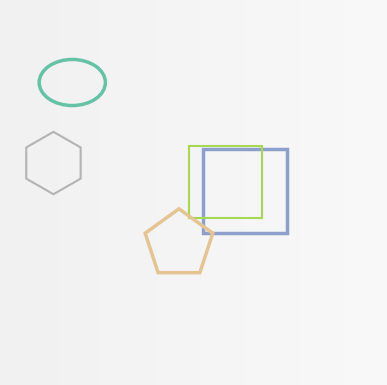[{"shape": "oval", "thickness": 2.5, "radius": 0.43, "center": [0.187, 0.786]}, {"shape": "square", "thickness": 2.5, "radius": 0.54, "center": [0.633, 0.505]}, {"shape": "square", "thickness": 1.5, "radius": 0.47, "center": [0.582, 0.527]}, {"shape": "pentagon", "thickness": 2.5, "radius": 0.46, "center": [0.462, 0.366]}, {"shape": "hexagon", "thickness": 1.5, "radius": 0.41, "center": [0.138, 0.577]}]